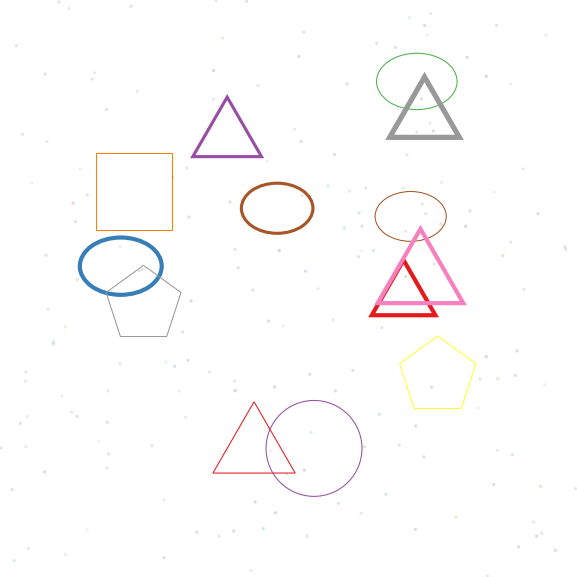[{"shape": "triangle", "thickness": 2, "radius": 0.32, "center": [0.699, 0.485]}, {"shape": "triangle", "thickness": 0.5, "radius": 0.41, "center": [0.44, 0.221]}, {"shape": "oval", "thickness": 2, "radius": 0.35, "center": [0.209, 0.538]}, {"shape": "oval", "thickness": 0.5, "radius": 0.35, "center": [0.722, 0.858]}, {"shape": "triangle", "thickness": 1.5, "radius": 0.34, "center": [0.393, 0.762]}, {"shape": "circle", "thickness": 0.5, "radius": 0.42, "center": [0.544, 0.223]}, {"shape": "square", "thickness": 0.5, "radius": 0.33, "center": [0.232, 0.667]}, {"shape": "pentagon", "thickness": 0.5, "radius": 0.35, "center": [0.758, 0.348]}, {"shape": "oval", "thickness": 1.5, "radius": 0.31, "center": [0.48, 0.639]}, {"shape": "oval", "thickness": 0.5, "radius": 0.31, "center": [0.711, 0.624]}, {"shape": "triangle", "thickness": 2, "radius": 0.43, "center": [0.728, 0.517]}, {"shape": "triangle", "thickness": 2.5, "radius": 0.35, "center": [0.735, 0.796]}, {"shape": "pentagon", "thickness": 0.5, "radius": 0.34, "center": [0.249, 0.472]}]